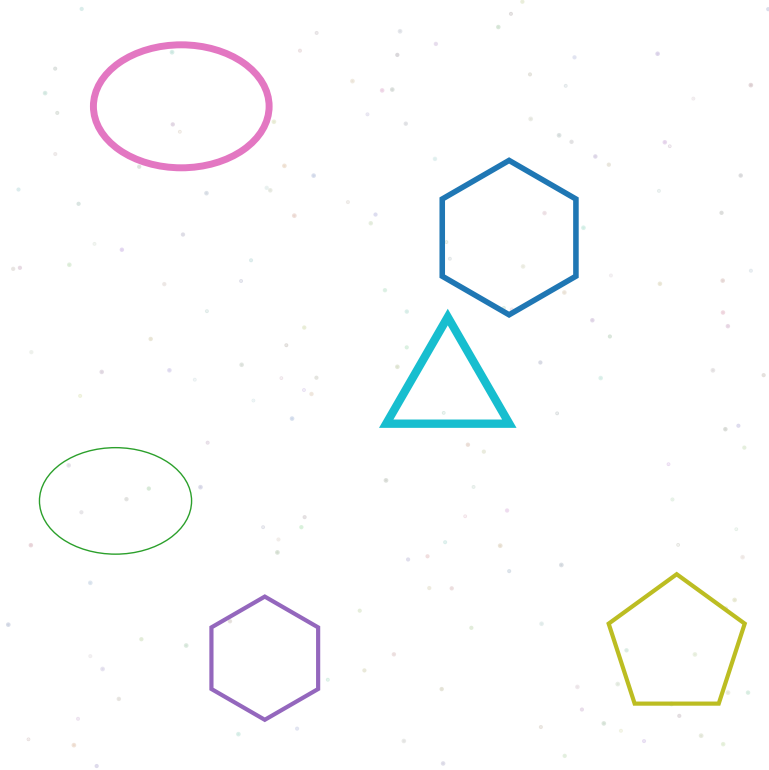[{"shape": "hexagon", "thickness": 2, "radius": 0.5, "center": [0.661, 0.691]}, {"shape": "oval", "thickness": 0.5, "radius": 0.49, "center": [0.15, 0.349]}, {"shape": "hexagon", "thickness": 1.5, "radius": 0.4, "center": [0.344, 0.145]}, {"shape": "oval", "thickness": 2.5, "radius": 0.57, "center": [0.235, 0.862]}, {"shape": "pentagon", "thickness": 1.5, "radius": 0.46, "center": [0.879, 0.161]}, {"shape": "triangle", "thickness": 3, "radius": 0.46, "center": [0.582, 0.496]}]